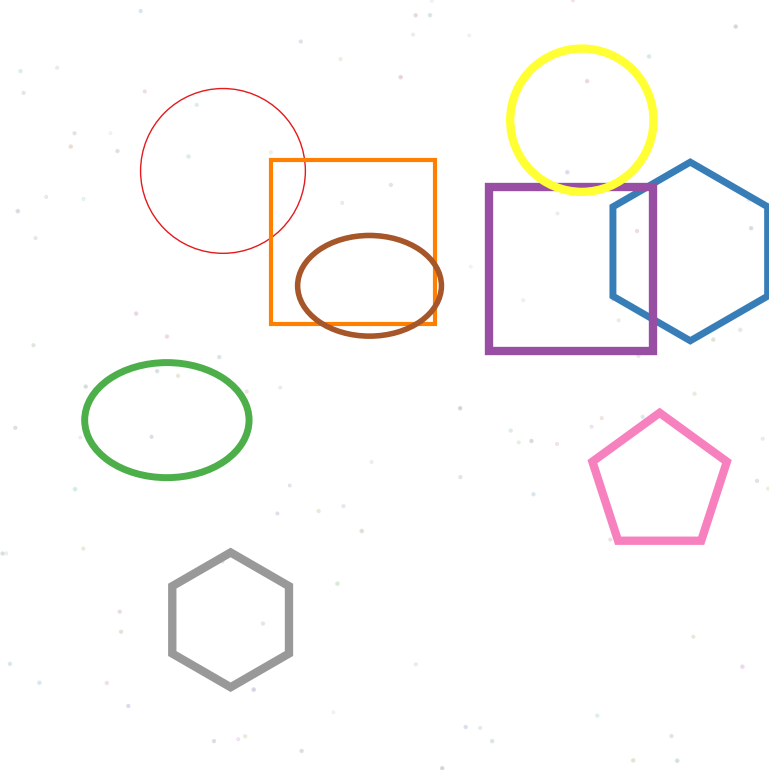[{"shape": "circle", "thickness": 0.5, "radius": 0.54, "center": [0.29, 0.778]}, {"shape": "hexagon", "thickness": 2.5, "radius": 0.58, "center": [0.896, 0.673]}, {"shape": "oval", "thickness": 2.5, "radius": 0.53, "center": [0.217, 0.454]}, {"shape": "square", "thickness": 3, "radius": 0.53, "center": [0.742, 0.65]}, {"shape": "square", "thickness": 1.5, "radius": 0.53, "center": [0.459, 0.686]}, {"shape": "circle", "thickness": 3, "radius": 0.47, "center": [0.756, 0.844]}, {"shape": "oval", "thickness": 2, "radius": 0.47, "center": [0.48, 0.629]}, {"shape": "pentagon", "thickness": 3, "radius": 0.46, "center": [0.857, 0.372]}, {"shape": "hexagon", "thickness": 3, "radius": 0.44, "center": [0.3, 0.195]}]